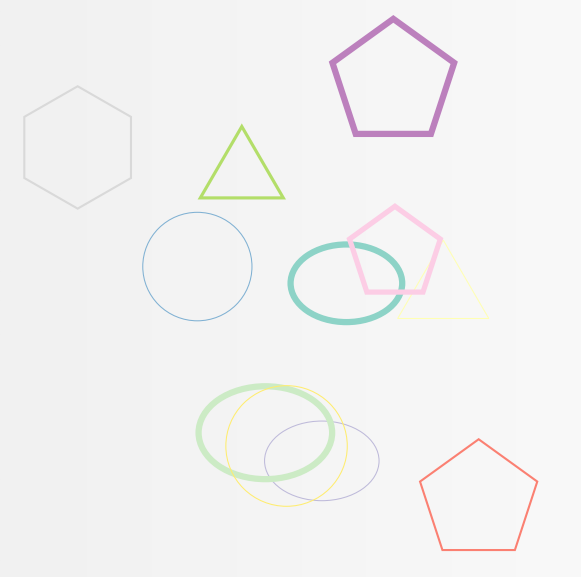[{"shape": "oval", "thickness": 3, "radius": 0.48, "center": [0.596, 0.509]}, {"shape": "triangle", "thickness": 0.5, "radius": 0.45, "center": [0.763, 0.493]}, {"shape": "oval", "thickness": 0.5, "radius": 0.49, "center": [0.554, 0.201]}, {"shape": "pentagon", "thickness": 1, "radius": 0.53, "center": [0.823, 0.132]}, {"shape": "circle", "thickness": 0.5, "radius": 0.47, "center": [0.34, 0.538]}, {"shape": "triangle", "thickness": 1.5, "radius": 0.41, "center": [0.416, 0.698]}, {"shape": "pentagon", "thickness": 2.5, "radius": 0.41, "center": [0.679, 0.56]}, {"shape": "hexagon", "thickness": 1, "radius": 0.53, "center": [0.134, 0.744]}, {"shape": "pentagon", "thickness": 3, "radius": 0.55, "center": [0.677, 0.856]}, {"shape": "oval", "thickness": 3, "radius": 0.57, "center": [0.457, 0.25]}, {"shape": "circle", "thickness": 0.5, "radius": 0.52, "center": [0.493, 0.227]}]